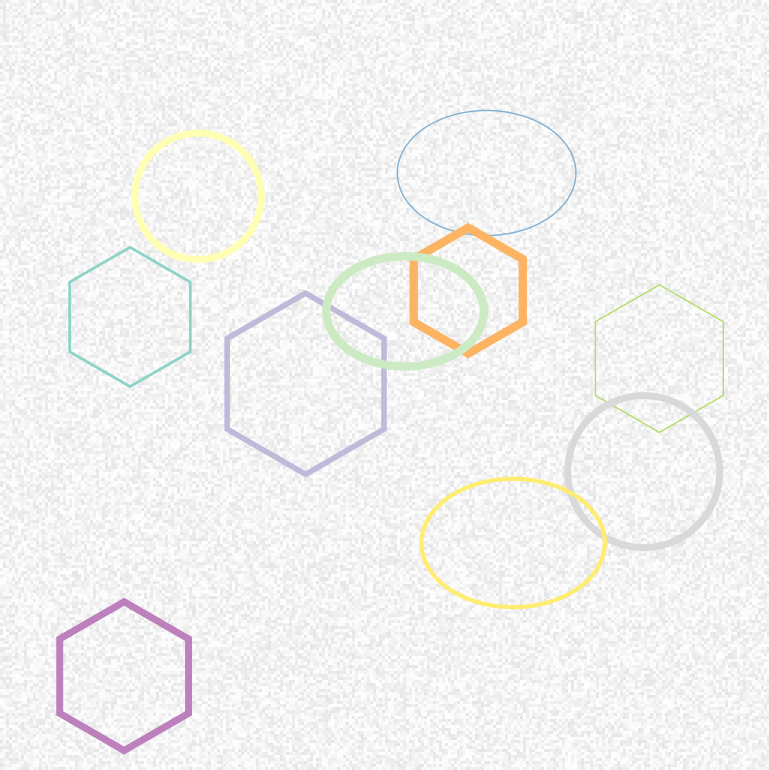[{"shape": "hexagon", "thickness": 1, "radius": 0.45, "center": [0.169, 0.588]}, {"shape": "circle", "thickness": 2.5, "radius": 0.41, "center": [0.257, 0.745]}, {"shape": "hexagon", "thickness": 2, "radius": 0.59, "center": [0.397, 0.502]}, {"shape": "oval", "thickness": 0.5, "radius": 0.58, "center": [0.632, 0.775]}, {"shape": "hexagon", "thickness": 3, "radius": 0.41, "center": [0.608, 0.623]}, {"shape": "hexagon", "thickness": 0.5, "radius": 0.48, "center": [0.856, 0.534]}, {"shape": "circle", "thickness": 2.5, "radius": 0.49, "center": [0.836, 0.388]}, {"shape": "hexagon", "thickness": 2.5, "radius": 0.48, "center": [0.161, 0.122]}, {"shape": "oval", "thickness": 3, "radius": 0.51, "center": [0.526, 0.596]}, {"shape": "oval", "thickness": 1.5, "radius": 0.6, "center": [0.666, 0.295]}]